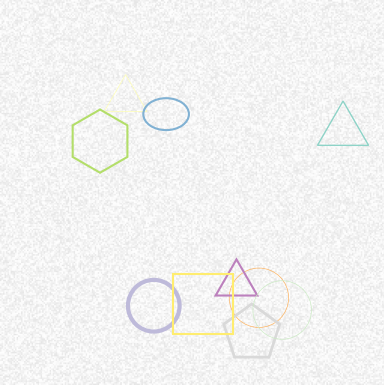[{"shape": "triangle", "thickness": 1, "radius": 0.38, "center": [0.891, 0.661]}, {"shape": "triangle", "thickness": 0.5, "radius": 0.32, "center": [0.326, 0.743]}, {"shape": "circle", "thickness": 3, "radius": 0.34, "center": [0.399, 0.206]}, {"shape": "oval", "thickness": 1.5, "radius": 0.3, "center": [0.431, 0.704]}, {"shape": "circle", "thickness": 0.5, "radius": 0.39, "center": [0.673, 0.227]}, {"shape": "hexagon", "thickness": 1.5, "radius": 0.41, "center": [0.26, 0.633]}, {"shape": "pentagon", "thickness": 2, "radius": 0.38, "center": [0.654, 0.134]}, {"shape": "triangle", "thickness": 1.5, "radius": 0.31, "center": [0.614, 0.264]}, {"shape": "circle", "thickness": 0.5, "radius": 0.38, "center": [0.733, 0.195]}, {"shape": "square", "thickness": 1.5, "radius": 0.39, "center": [0.528, 0.211]}]